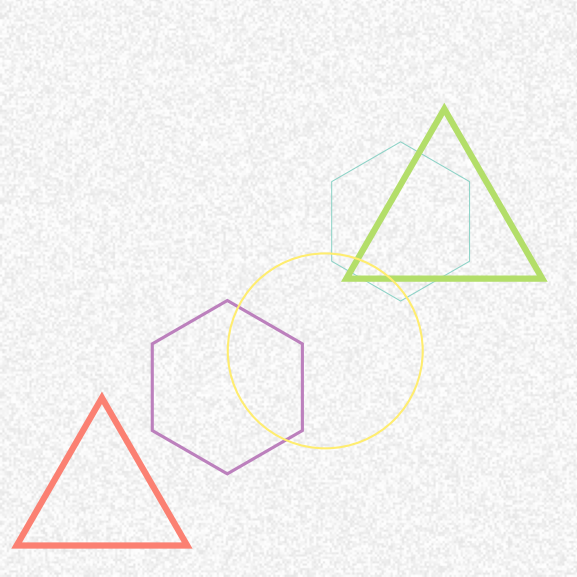[{"shape": "hexagon", "thickness": 0.5, "radius": 0.69, "center": [0.694, 0.616]}, {"shape": "triangle", "thickness": 3, "radius": 0.85, "center": [0.176, 0.14]}, {"shape": "triangle", "thickness": 3, "radius": 0.98, "center": [0.769, 0.615]}, {"shape": "hexagon", "thickness": 1.5, "radius": 0.75, "center": [0.394, 0.329]}, {"shape": "circle", "thickness": 1, "radius": 0.84, "center": [0.563, 0.392]}]